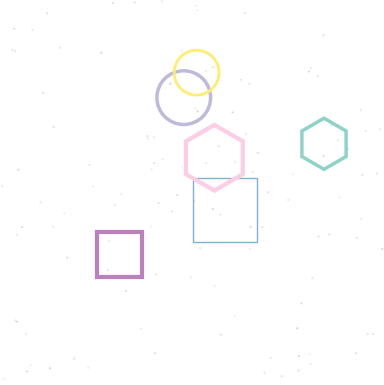[{"shape": "hexagon", "thickness": 2.5, "radius": 0.33, "center": [0.842, 0.627]}, {"shape": "circle", "thickness": 2.5, "radius": 0.35, "center": [0.477, 0.746]}, {"shape": "square", "thickness": 1, "radius": 0.41, "center": [0.584, 0.455]}, {"shape": "hexagon", "thickness": 3, "radius": 0.43, "center": [0.557, 0.59]}, {"shape": "square", "thickness": 3, "radius": 0.29, "center": [0.311, 0.338]}, {"shape": "circle", "thickness": 2, "radius": 0.29, "center": [0.511, 0.811]}]